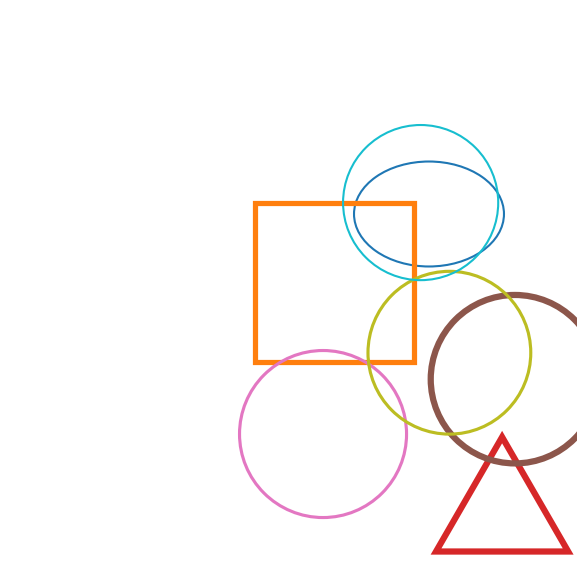[{"shape": "oval", "thickness": 1, "radius": 0.65, "center": [0.743, 0.629]}, {"shape": "square", "thickness": 2.5, "radius": 0.69, "center": [0.58, 0.51]}, {"shape": "triangle", "thickness": 3, "radius": 0.66, "center": [0.869, 0.11]}, {"shape": "circle", "thickness": 3, "radius": 0.73, "center": [0.892, 0.343]}, {"shape": "circle", "thickness": 1.5, "radius": 0.72, "center": [0.559, 0.248]}, {"shape": "circle", "thickness": 1.5, "radius": 0.7, "center": [0.778, 0.388]}, {"shape": "circle", "thickness": 1, "radius": 0.67, "center": [0.728, 0.648]}]